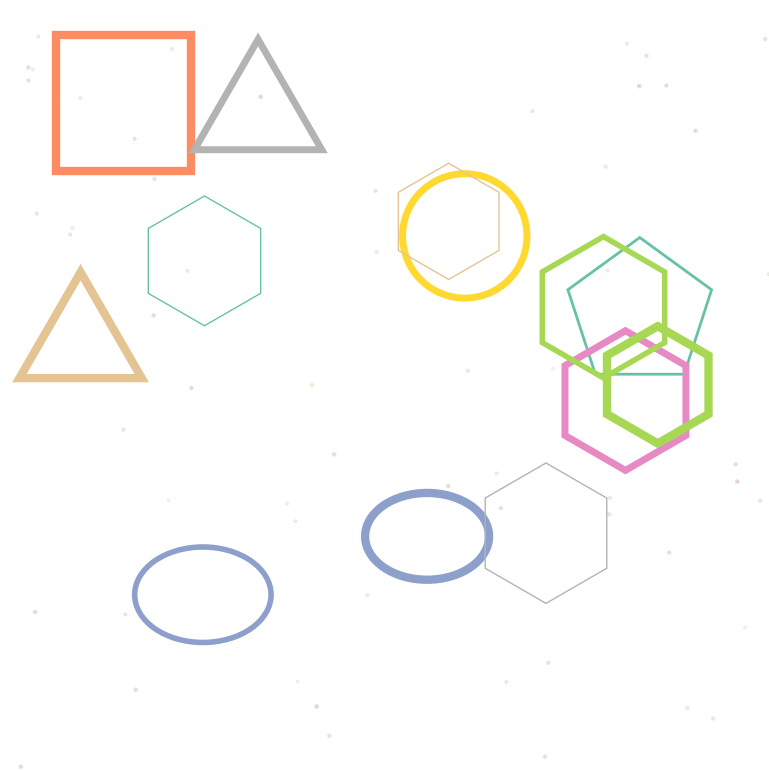[{"shape": "pentagon", "thickness": 1, "radius": 0.49, "center": [0.831, 0.593]}, {"shape": "hexagon", "thickness": 0.5, "radius": 0.42, "center": [0.266, 0.661]}, {"shape": "square", "thickness": 3, "radius": 0.44, "center": [0.161, 0.866]}, {"shape": "oval", "thickness": 3, "radius": 0.4, "center": [0.555, 0.303]}, {"shape": "oval", "thickness": 2, "radius": 0.44, "center": [0.263, 0.228]}, {"shape": "hexagon", "thickness": 2.5, "radius": 0.45, "center": [0.812, 0.48]}, {"shape": "hexagon", "thickness": 2, "radius": 0.46, "center": [0.784, 0.601]}, {"shape": "hexagon", "thickness": 3, "radius": 0.38, "center": [0.854, 0.5]}, {"shape": "circle", "thickness": 2.5, "radius": 0.4, "center": [0.604, 0.694]}, {"shape": "hexagon", "thickness": 0.5, "radius": 0.38, "center": [0.583, 0.713]}, {"shape": "triangle", "thickness": 3, "radius": 0.46, "center": [0.105, 0.555]}, {"shape": "hexagon", "thickness": 0.5, "radius": 0.46, "center": [0.709, 0.308]}, {"shape": "triangle", "thickness": 2.5, "radius": 0.48, "center": [0.335, 0.853]}]